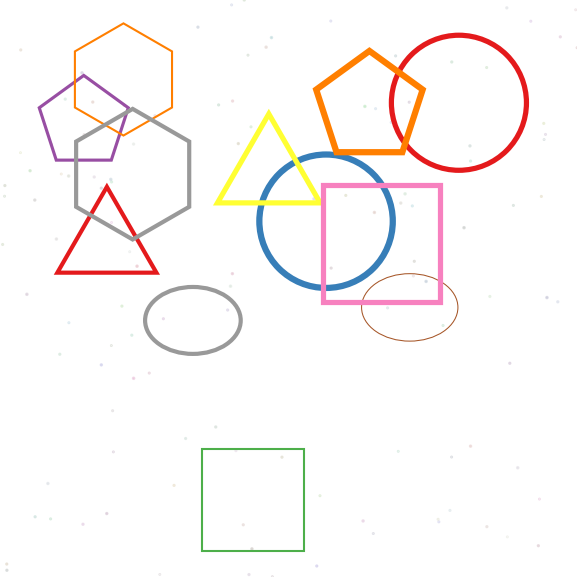[{"shape": "triangle", "thickness": 2, "radius": 0.5, "center": [0.185, 0.577]}, {"shape": "circle", "thickness": 2.5, "radius": 0.58, "center": [0.795, 0.821]}, {"shape": "circle", "thickness": 3, "radius": 0.58, "center": [0.565, 0.616]}, {"shape": "square", "thickness": 1, "radius": 0.44, "center": [0.438, 0.133]}, {"shape": "pentagon", "thickness": 1.5, "radius": 0.41, "center": [0.145, 0.787]}, {"shape": "hexagon", "thickness": 1, "radius": 0.49, "center": [0.214, 0.862]}, {"shape": "pentagon", "thickness": 3, "radius": 0.48, "center": [0.64, 0.814]}, {"shape": "triangle", "thickness": 2.5, "radius": 0.51, "center": [0.465, 0.699]}, {"shape": "oval", "thickness": 0.5, "radius": 0.42, "center": [0.71, 0.467]}, {"shape": "square", "thickness": 2.5, "radius": 0.51, "center": [0.661, 0.577]}, {"shape": "oval", "thickness": 2, "radius": 0.41, "center": [0.334, 0.444]}, {"shape": "hexagon", "thickness": 2, "radius": 0.57, "center": [0.23, 0.698]}]